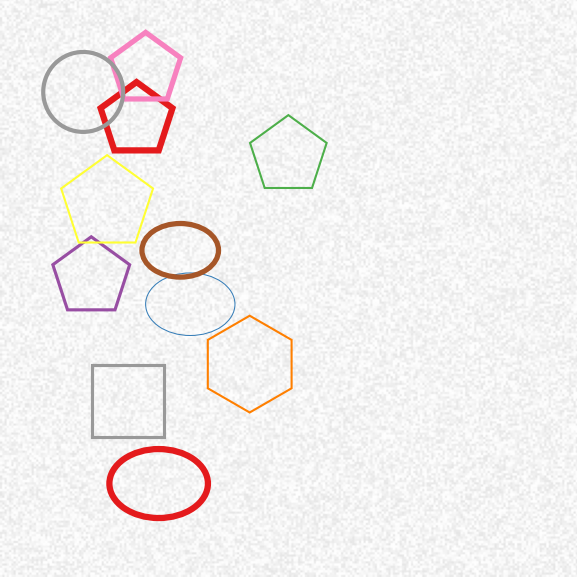[{"shape": "pentagon", "thickness": 3, "radius": 0.33, "center": [0.236, 0.792]}, {"shape": "oval", "thickness": 3, "radius": 0.43, "center": [0.275, 0.162]}, {"shape": "oval", "thickness": 0.5, "radius": 0.39, "center": [0.33, 0.472]}, {"shape": "pentagon", "thickness": 1, "radius": 0.35, "center": [0.499, 0.73]}, {"shape": "pentagon", "thickness": 1.5, "radius": 0.35, "center": [0.158, 0.519]}, {"shape": "hexagon", "thickness": 1, "radius": 0.42, "center": [0.432, 0.369]}, {"shape": "pentagon", "thickness": 1, "radius": 0.42, "center": [0.185, 0.647]}, {"shape": "oval", "thickness": 2.5, "radius": 0.33, "center": [0.312, 0.566]}, {"shape": "pentagon", "thickness": 2.5, "radius": 0.32, "center": [0.252, 0.879]}, {"shape": "square", "thickness": 1.5, "radius": 0.31, "center": [0.222, 0.304]}, {"shape": "circle", "thickness": 2, "radius": 0.35, "center": [0.144, 0.84]}]